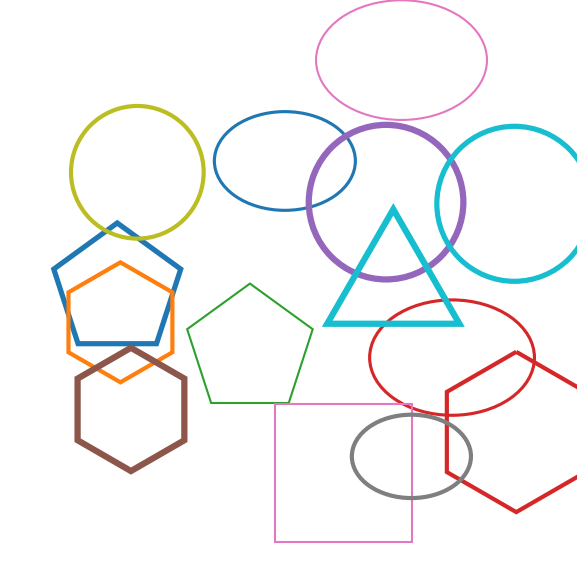[{"shape": "pentagon", "thickness": 2.5, "radius": 0.58, "center": [0.203, 0.497]}, {"shape": "oval", "thickness": 1.5, "radius": 0.61, "center": [0.493, 0.72]}, {"shape": "hexagon", "thickness": 2, "radius": 0.52, "center": [0.209, 0.441]}, {"shape": "pentagon", "thickness": 1, "radius": 0.57, "center": [0.433, 0.394]}, {"shape": "oval", "thickness": 1.5, "radius": 0.71, "center": [0.783, 0.38]}, {"shape": "hexagon", "thickness": 2, "radius": 0.69, "center": [0.894, 0.251]}, {"shape": "circle", "thickness": 3, "radius": 0.67, "center": [0.669, 0.649]}, {"shape": "hexagon", "thickness": 3, "radius": 0.53, "center": [0.227, 0.29]}, {"shape": "oval", "thickness": 1, "radius": 0.74, "center": [0.695, 0.895]}, {"shape": "square", "thickness": 1, "radius": 0.6, "center": [0.595, 0.18]}, {"shape": "oval", "thickness": 2, "radius": 0.52, "center": [0.712, 0.209]}, {"shape": "circle", "thickness": 2, "radius": 0.57, "center": [0.238, 0.701]}, {"shape": "circle", "thickness": 2.5, "radius": 0.67, "center": [0.891, 0.646]}, {"shape": "triangle", "thickness": 3, "radius": 0.66, "center": [0.681, 0.505]}]